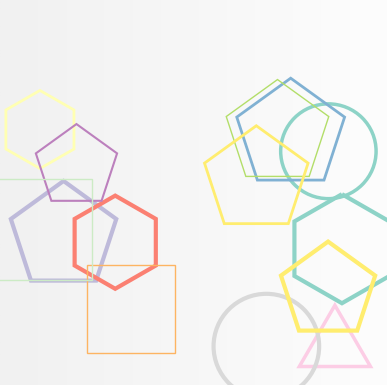[{"shape": "hexagon", "thickness": 3, "radius": 0.71, "center": [0.882, 0.354]}, {"shape": "circle", "thickness": 2.5, "radius": 0.62, "center": [0.847, 0.607]}, {"shape": "hexagon", "thickness": 2, "radius": 0.51, "center": [0.103, 0.664]}, {"shape": "pentagon", "thickness": 3, "radius": 0.72, "center": [0.164, 0.387]}, {"shape": "hexagon", "thickness": 3, "radius": 0.6, "center": [0.297, 0.371]}, {"shape": "pentagon", "thickness": 2, "radius": 0.73, "center": [0.75, 0.651]}, {"shape": "square", "thickness": 1, "radius": 0.57, "center": [0.337, 0.197]}, {"shape": "pentagon", "thickness": 1, "radius": 0.7, "center": [0.716, 0.654]}, {"shape": "triangle", "thickness": 2.5, "radius": 0.53, "center": [0.864, 0.101]}, {"shape": "circle", "thickness": 3, "radius": 0.68, "center": [0.687, 0.101]}, {"shape": "pentagon", "thickness": 1.5, "radius": 0.55, "center": [0.197, 0.568]}, {"shape": "square", "thickness": 1, "radius": 0.66, "center": [0.106, 0.405]}, {"shape": "pentagon", "thickness": 3, "radius": 0.64, "center": [0.847, 0.245]}, {"shape": "pentagon", "thickness": 2, "radius": 0.7, "center": [0.661, 0.533]}]